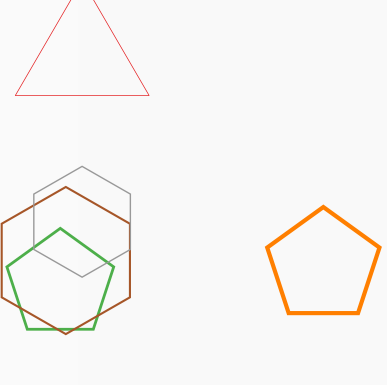[{"shape": "triangle", "thickness": 0.5, "radius": 1.0, "center": [0.212, 0.851]}, {"shape": "pentagon", "thickness": 2, "radius": 0.72, "center": [0.156, 0.262]}, {"shape": "pentagon", "thickness": 3, "radius": 0.76, "center": [0.834, 0.31]}, {"shape": "hexagon", "thickness": 1.5, "radius": 0.96, "center": [0.17, 0.323]}, {"shape": "hexagon", "thickness": 1, "radius": 0.72, "center": [0.212, 0.424]}]